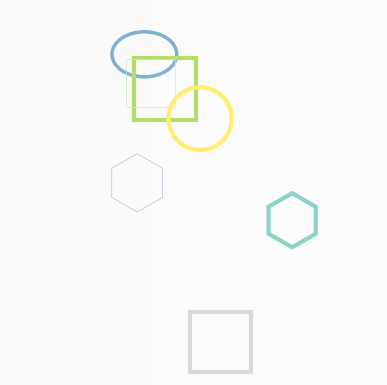[{"shape": "hexagon", "thickness": 3, "radius": 0.35, "center": [0.754, 0.428]}, {"shape": "hexagon", "thickness": 0.5, "radius": 0.38, "center": [0.354, 0.525]}, {"shape": "oval", "thickness": 2.5, "radius": 0.42, "center": [0.373, 0.859]}, {"shape": "square", "thickness": 3, "radius": 0.4, "center": [0.425, 0.768]}, {"shape": "square", "thickness": 3, "radius": 0.39, "center": [0.569, 0.112]}, {"shape": "square", "thickness": 0.5, "radius": 0.31, "center": [0.388, 0.784]}, {"shape": "circle", "thickness": 3, "radius": 0.41, "center": [0.516, 0.692]}]